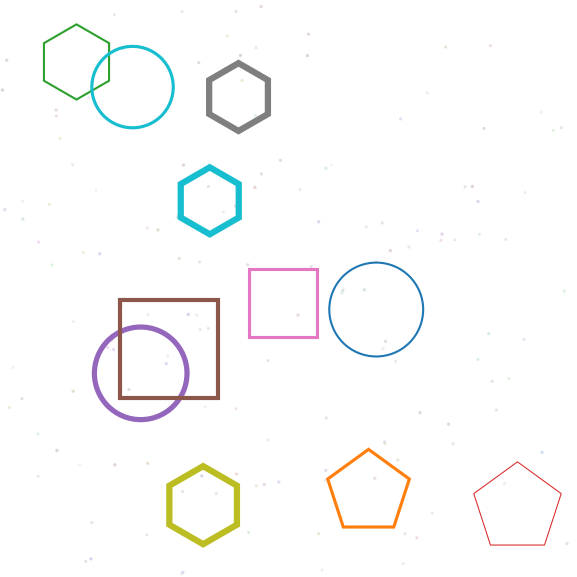[{"shape": "circle", "thickness": 1, "radius": 0.41, "center": [0.651, 0.463]}, {"shape": "pentagon", "thickness": 1.5, "radius": 0.37, "center": [0.638, 0.147]}, {"shape": "hexagon", "thickness": 1, "radius": 0.33, "center": [0.132, 0.892]}, {"shape": "pentagon", "thickness": 0.5, "radius": 0.4, "center": [0.896, 0.12]}, {"shape": "circle", "thickness": 2.5, "radius": 0.4, "center": [0.244, 0.353]}, {"shape": "square", "thickness": 2, "radius": 0.42, "center": [0.293, 0.395]}, {"shape": "square", "thickness": 1.5, "radius": 0.29, "center": [0.489, 0.475]}, {"shape": "hexagon", "thickness": 3, "radius": 0.29, "center": [0.413, 0.831]}, {"shape": "hexagon", "thickness": 3, "radius": 0.34, "center": [0.352, 0.124]}, {"shape": "circle", "thickness": 1.5, "radius": 0.35, "center": [0.23, 0.848]}, {"shape": "hexagon", "thickness": 3, "radius": 0.29, "center": [0.363, 0.651]}]